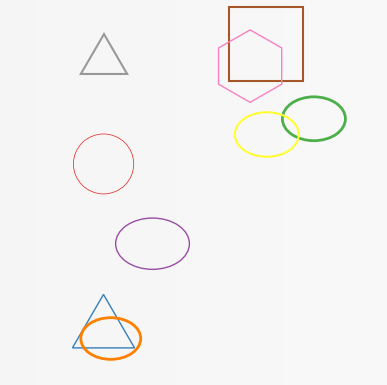[{"shape": "circle", "thickness": 0.5, "radius": 0.39, "center": [0.267, 0.574]}, {"shape": "triangle", "thickness": 1, "radius": 0.46, "center": [0.267, 0.143]}, {"shape": "oval", "thickness": 2, "radius": 0.41, "center": [0.81, 0.692]}, {"shape": "oval", "thickness": 1, "radius": 0.48, "center": [0.394, 0.367]}, {"shape": "oval", "thickness": 2, "radius": 0.39, "center": [0.286, 0.121]}, {"shape": "oval", "thickness": 1.5, "radius": 0.41, "center": [0.688, 0.651]}, {"shape": "square", "thickness": 1.5, "radius": 0.48, "center": [0.687, 0.886]}, {"shape": "hexagon", "thickness": 1, "radius": 0.47, "center": [0.646, 0.828]}, {"shape": "triangle", "thickness": 1.5, "radius": 0.35, "center": [0.268, 0.842]}]